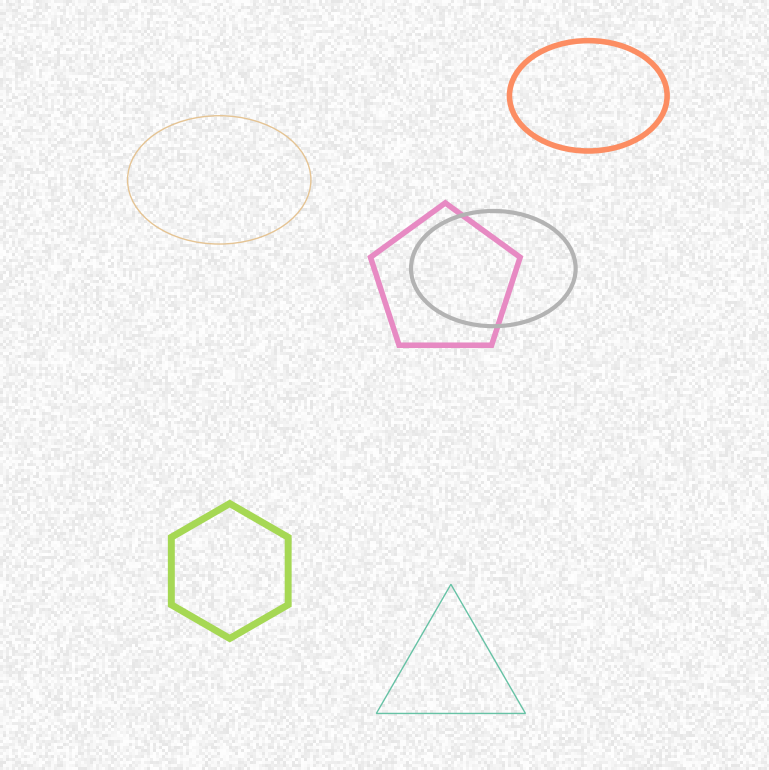[{"shape": "triangle", "thickness": 0.5, "radius": 0.56, "center": [0.586, 0.129]}, {"shape": "oval", "thickness": 2, "radius": 0.51, "center": [0.764, 0.876]}, {"shape": "pentagon", "thickness": 2, "radius": 0.51, "center": [0.578, 0.634]}, {"shape": "hexagon", "thickness": 2.5, "radius": 0.44, "center": [0.298, 0.258]}, {"shape": "oval", "thickness": 0.5, "radius": 0.6, "center": [0.285, 0.766]}, {"shape": "oval", "thickness": 1.5, "radius": 0.53, "center": [0.641, 0.651]}]